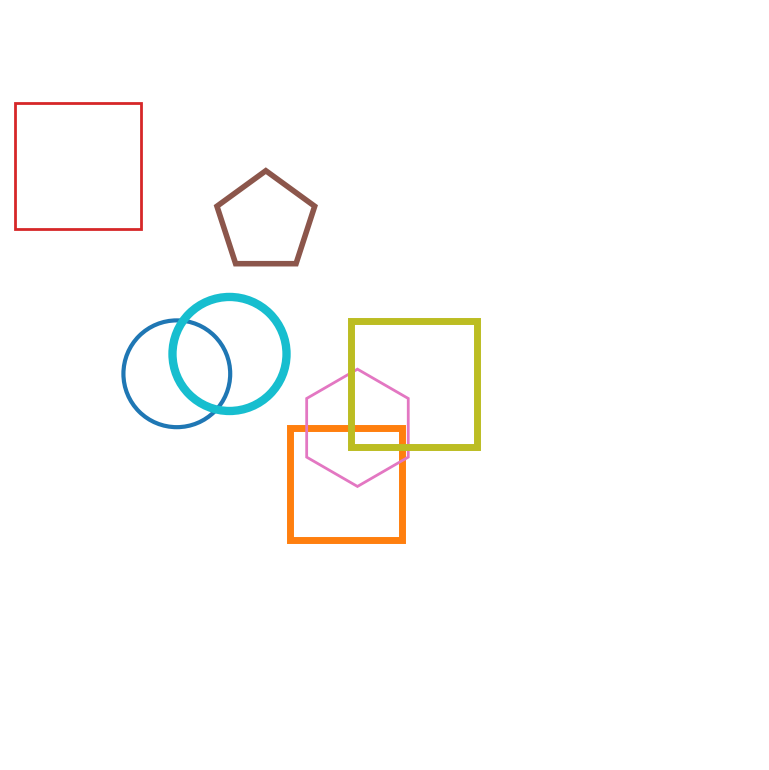[{"shape": "circle", "thickness": 1.5, "radius": 0.35, "center": [0.23, 0.515]}, {"shape": "square", "thickness": 2.5, "radius": 0.36, "center": [0.449, 0.372]}, {"shape": "square", "thickness": 1, "radius": 0.41, "center": [0.101, 0.785]}, {"shape": "pentagon", "thickness": 2, "radius": 0.33, "center": [0.345, 0.712]}, {"shape": "hexagon", "thickness": 1, "radius": 0.38, "center": [0.464, 0.444]}, {"shape": "square", "thickness": 2.5, "radius": 0.41, "center": [0.537, 0.502]}, {"shape": "circle", "thickness": 3, "radius": 0.37, "center": [0.298, 0.54]}]